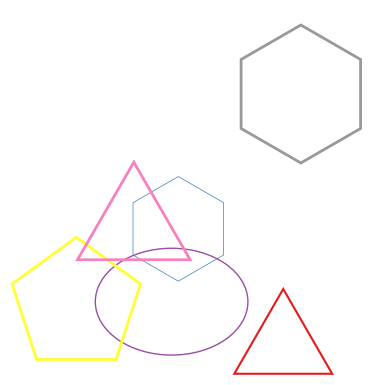[{"shape": "triangle", "thickness": 1.5, "radius": 0.73, "center": [0.736, 0.103]}, {"shape": "hexagon", "thickness": 0.5, "radius": 0.68, "center": [0.463, 0.406]}, {"shape": "oval", "thickness": 1, "radius": 0.99, "center": [0.446, 0.216]}, {"shape": "pentagon", "thickness": 2, "radius": 0.88, "center": [0.198, 0.208]}, {"shape": "triangle", "thickness": 2, "radius": 0.84, "center": [0.348, 0.41]}, {"shape": "hexagon", "thickness": 2, "radius": 0.9, "center": [0.781, 0.756]}]